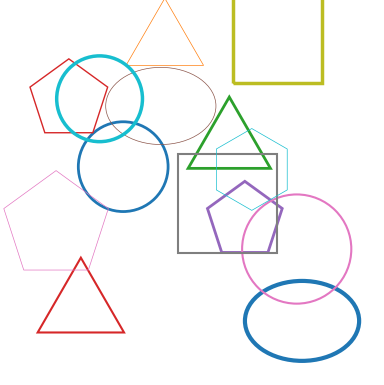[{"shape": "oval", "thickness": 3, "radius": 0.74, "center": [0.785, 0.166]}, {"shape": "circle", "thickness": 2, "radius": 0.58, "center": [0.32, 0.567]}, {"shape": "triangle", "thickness": 0.5, "radius": 0.58, "center": [0.428, 0.888]}, {"shape": "triangle", "thickness": 2, "radius": 0.62, "center": [0.596, 0.624]}, {"shape": "triangle", "thickness": 1.5, "radius": 0.65, "center": [0.21, 0.201]}, {"shape": "pentagon", "thickness": 1, "radius": 0.53, "center": [0.179, 0.741]}, {"shape": "pentagon", "thickness": 2, "radius": 0.51, "center": [0.636, 0.427]}, {"shape": "oval", "thickness": 0.5, "radius": 0.72, "center": [0.418, 0.725]}, {"shape": "circle", "thickness": 1.5, "radius": 0.71, "center": [0.771, 0.353]}, {"shape": "pentagon", "thickness": 0.5, "radius": 0.71, "center": [0.146, 0.414]}, {"shape": "square", "thickness": 1.5, "radius": 0.64, "center": [0.591, 0.472]}, {"shape": "square", "thickness": 2.5, "radius": 0.58, "center": [0.721, 0.899]}, {"shape": "circle", "thickness": 2.5, "radius": 0.56, "center": [0.259, 0.743]}, {"shape": "hexagon", "thickness": 0.5, "radius": 0.53, "center": [0.654, 0.56]}]